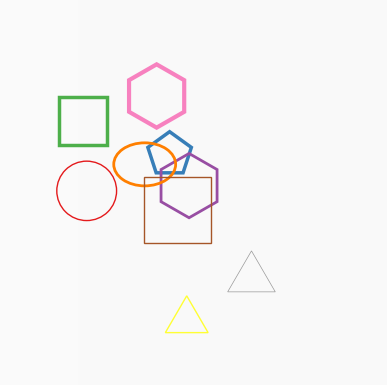[{"shape": "circle", "thickness": 1, "radius": 0.39, "center": [0.224, 0.504]}, {"shape": "pentagon", "thickness": 2.5, "radius": 0.3, "center": [0.438, 0.599]}, {"shape": "square", "thickness": 2.5, "radius": 0.31, "center": [0.214, 0.686]}, {"shape": "hexagon", "thickness": 2, "radius": 0.42, "center": [0.488, 0.518]}, {"shape": "oval", "thickness": 2, "radius": 0.4, "center": [0.373, 0.573]}, {"shape": "triangle", "thickness": 1, "radius": 0.32, "center": [0.482, 0.168]}, {"shape": "square", "thickness": 1, "radius": 0.43, "center": [0.459, 0.454]}, {"shape": "hexagon", "thickness": 3, "radius": 0.41, "center": [0.404, 0.751]}, {"shape": "triangle", "thickness": 0.5, "radius": 0.35, "center": [0.649, 0.277]}]